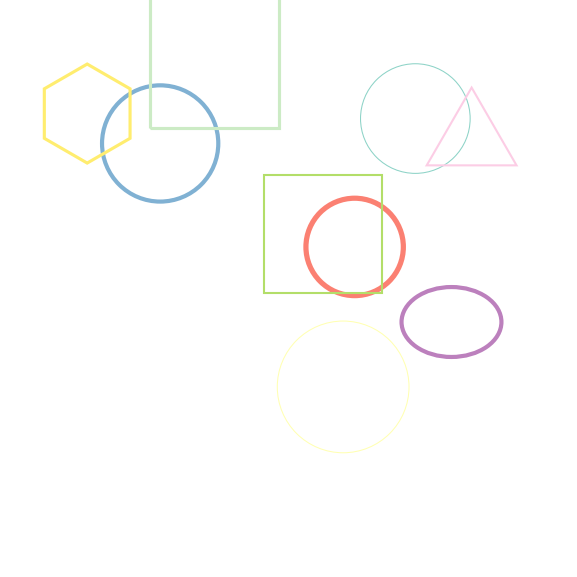[{"shape": "circle", "thickness": 0.5, "radius": 0.47, "center": [0.719, 0.794]}, {"shape": "circle", "thickness": 0.5, "radius": 0.57, "center": [0.594, 0.329]}, {"shape": "circle", "thickness": 2.5, "radius": 0.42, "center": [0.614, 0.572]}, {"shape": "circle", "thickness": 2, "radius": 0.5, "center": [0.277, 0.751]}, {"shape": "square", "thickness": 1, "radius": 0.51, "center": [0.559, 0.594]}, {"shape": "triangle", "thickness": 1, "radius": 0.45, "center": [0.817, 0.758]}, {"shape": "oval", "thickness": 2, "radius": 0.43, "center": [0.782, 0.442]}, {"shape": "square", "thickness": 1.5, "radius": 0.56, "center": [0.371, 0.89]}, {"shape": "hexagon", "thickness": 1.5, "radius": 0.43, "center": [0.151, 0.802]}]